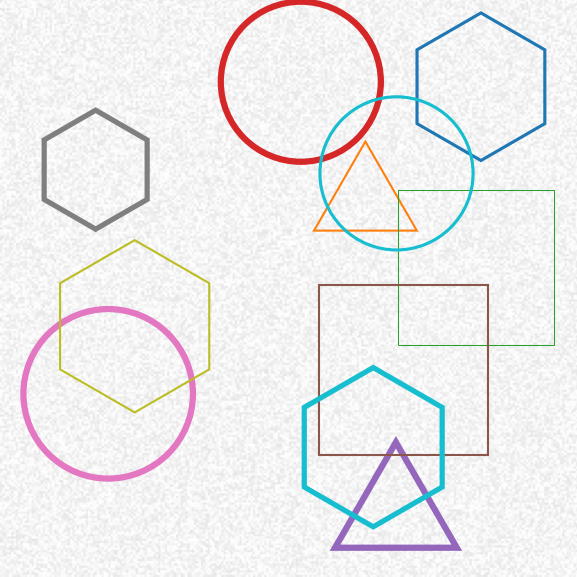[{"shape": "hexagon", "thickness": 1.5, "radius": 0.64, "center": [0.833, 0.849]}, {"shape": "triangle", "thickness": 1, "radius": 0.51, "center": [0.633, 0.651]}, {"shape": "square", "thickness": 0.5, "radius": 0.67, "center": [0.824, 0.536]}, {"shape": "circle", "thickness": 3, "radius": 0.69, "center": [0.521, 0.858]}, {"shape": "triangle", "thickness": 3, "radius": 0.61, "center": [0.686, 0.112]}, {"shape": "square", "thickness": 1, "radius": 0.73, "center": [0.698, 0.359]}, {"shape": "circle", "thickness": 3, "radius": 0.73, "center": [0.187, 0.317]}, {"shape": "hexagon", "thickness": 2.5, "radius": 0.51, "center": [0.166, 0.705]}, {"shape": "hexagon", "thickness": 1, "radius": 0.75, "center": [0.233, 0.434]}, {"shape": "hexagon", "thickness": 2.5, "radius": 0.69, "center": [0.646, 0.225]}, {"shape": "circle", "thickness": 1.5, "radius": 0.66, "center": [0.687, 0.699]}]